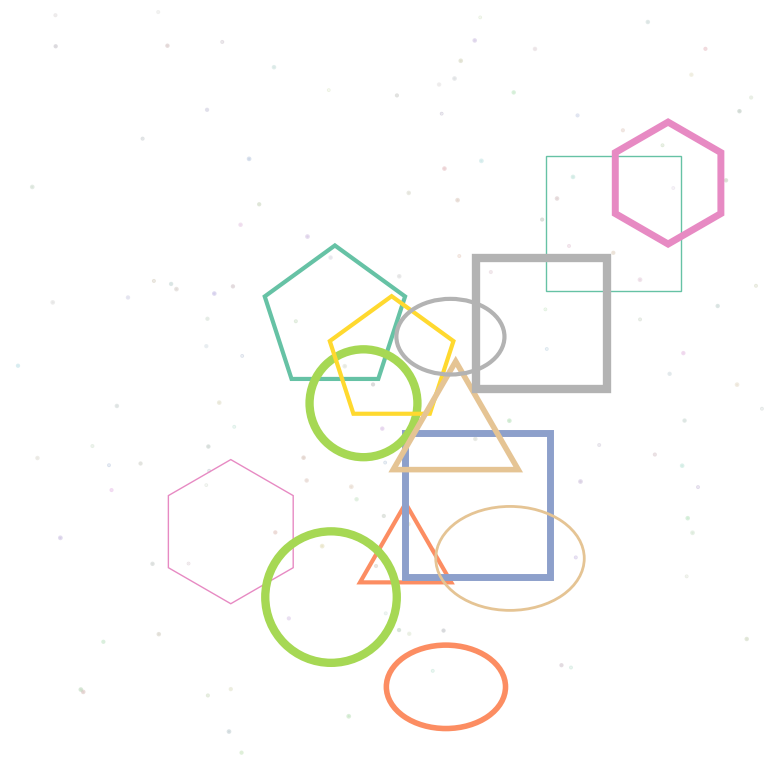[{"shape": "pentagon", "thickness": 1.5, "radius": 0.48, "center": [0.435, 0.585]}, {"shape": "square", "thickness": 0.5, "radius": 0.44, "center": [0.797, 0.71]}, {"shape": "oval", "thickness": 2, "radius": 0.39, "center": [0.579, 0.108]}, {"shape": "triangle", "thickness": 1.5, "radius": 0.34, "center": [0.527, 0.278]}, {"shape": "square", "thickness": 2.5, "radius": 0.47, "center": [0.62, 0.344]}, {"shape": "hexagon", "thickness": 2.5, "radius": 0.4, "center": [0.868, 0.762]}, {"shape": "hexagon", "thickness": 0.5, "radius": 0.47, "center": [0.3, 0.31]}, {"shape": "circle", "thickness": 3, "radius": 0.35, "center": [0.472, 0.476]}, {"shape": "circle", "thickness": 3, "radius": 0.43, "center": [0.43, 0.225]}, {"shape": "pentagon", "thickness": 1.5, "radius": 0.42, "center": [0.509, 0.531]}, {"shape": "oval", "thickness": 1, "radius": 0.48, "center": [0.662, 0.275]}, {"shape": "triangle", "thickness": 2, "radius": 0.47, "center": [0.592, 0.437]}, {"shape": "oval", "thickness": 1.5, "radius": 0.35, "center": [0.585, 0.563]}, {"shape": "square", "thickness": 3, "radius": 0.42, "center": [0.703, 0.579]}]